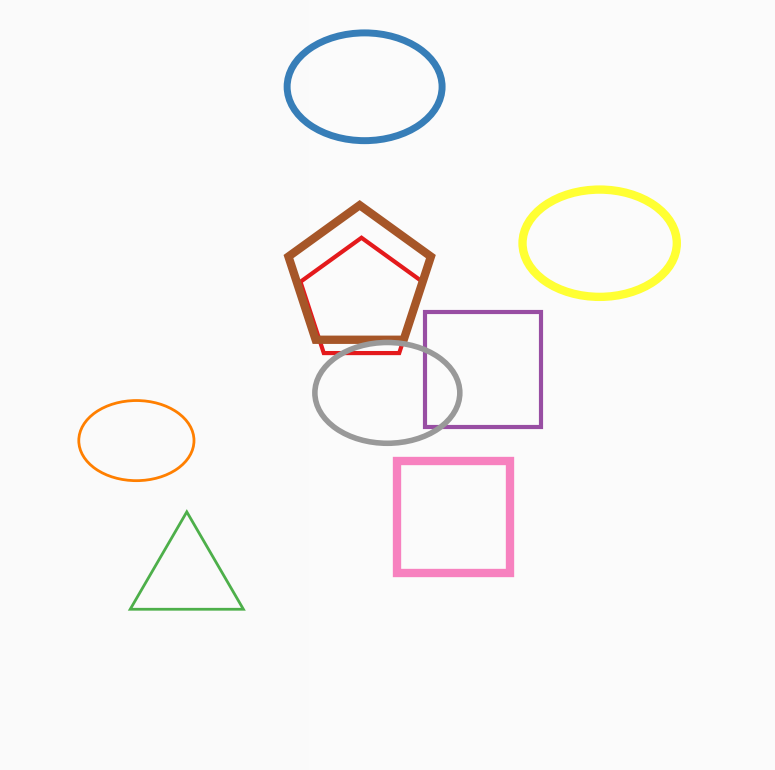[{"shape": "pentagon", "thickness": 1.5, "radius": 0.41, "center": [0.466, 0.608]}, {"shape": "oval", "thickness": 2.5, "radius": 0.5, "center": [0.47, 0.887]}, {"shape": "triangle", "thickness": 1, "radius": 0.42, "center": [0.241, 0.251]}, {"shape": "square", "thickness": 1.5, "radius": 0.37, "center": [0.623, 0.521]}, {"shape": "oval", "thickness": 1, "radius": 0.37, "center": [0.176, 0.428]}, {"shape": "oval", "thickness": 3, "radius": 0.5, "center": [0.774, 0.684]}, {"shape": "pentagon", "thickness": 3, "radius": 0.48, "center": [0.464, 0.637]}, {"shape": "square", "thickness": 3, "radius": 0.37, "center": [0.586, 0.329]}, {"shape": "oval", "thickness": 2, "radius": 0.47, "center": [0.5, 0.49]}]